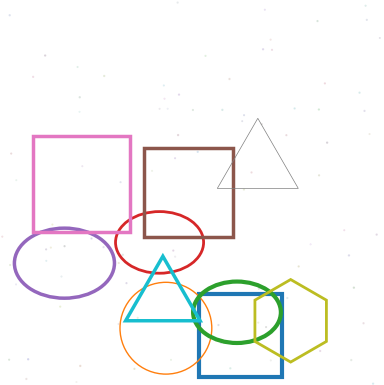[{"shape": "square", "thickness": 3, "radius": 0.53, "center": [0.624, 0.128]}, {"shape": "circle", "thickness": 1, "radius": 0.6, "center": [0.431, 0.148]}, {"shape": "oval", "thickness": 3, "radius": 0.57, "center": [0.616, 0.189]}, {"shape": "oval", "thickness": 2, "radius": 0.57, "center": [0.414, 0.37]}, {"shape": "oval", "thickness": 2.5, "radius": 0.65, "center": [0.167, 0.316]}, {"shape": "square", "thickness": 2.5, "radius": 0.58, "center": [0.491, 0.501]}, {"shape": "square", "thickness": 2.5, "radius": 0.63, "center": [0.212, 0.522]}, {"shape": "triangle", "thickness": 0.5, "radius": 0.61, "center": [0.67, 0.571]}, {"shape": "hexagon", "thickness": 2, "radius": 0.54, "center": [0.755, 0.167]}, {"shape": "triangle", "thickness": 2.5, "radius": 0.56, "center": [0.423, 0.223]}]